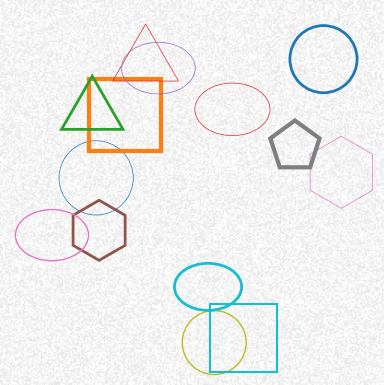[{"shape": "circle", "thickness": 2, "radius": 0.44, "center": [0.84, 0.846]}, {"shape": "circle", "thickness": 0.5, "radius": 0.48, "center": [0.25, 0.538]}, {"shape": "square", "thickness": 3, "radius": 0.47, "center": [0.325, 0.701]}, {"shape": "triangle", "thickness": 2, "radius": 0.46, "center": [0.24, 0.71]}, {"shape": "triangle", "thickness": 0.5, "radius": 0.49, "center": [0.378, 0.839]}, {"shape": "oval", "thickness": 0.5, "radius": 0.49, "center": [0.604, 0.716]}, {"shape": "oval", "thickness": 0.5, "radius": 0.48, "center": [0.411, 0.823]}, {"shape": "hexagon", "thickness": 2, "radius": 0.39, "center": [0.257, 0.402]}, {"shape": "oval", "thickness": 1, "radius": 0.47, "center": [0.135, 0.389]}, {"shape": "hexagon", "thickness": 0.5, "radius": 0.47, "center": [0.887, 0.553]}, {"shape": "pentagon", "thickness": 3, "radius": 0.34, "center": [0.766, 0.62]}, {"shape": "circle", "thickness": 1, "radius": 0.42, "center": [0.556, 0.11]}, {"shape": "square", "thickness": 1.5, "radius": 0.44, "center": [0.633, 0.122]}, {"shape": "oval", "thickness": 2, "radius": 0.44, "center": [0.54, 0.255]}]